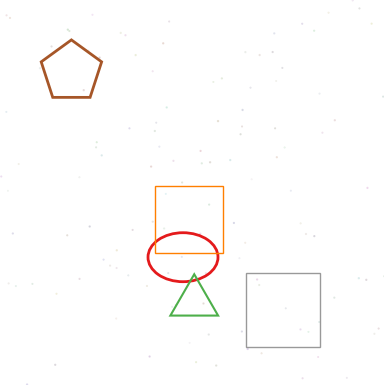[{"shape": "oval", "thickness": 2, "radius": 0.45, "center": [0.475, 0.332]}, {"shape": "triangle", "thickness": 1.5, "radius": 0.36, "center": [0.505, 0.216]}, {"shape": "square", "thickness": 1, "radius": 0.44, "center": [0.491, 0.43]}, {"shape": "pentagon", "thickness": 2, "radius": 0.41, "center": [0.185, 0.814]}, {"shape": "square", "thickness": 1, "radius": 0.48, "center": [0.736, 0.195]}]